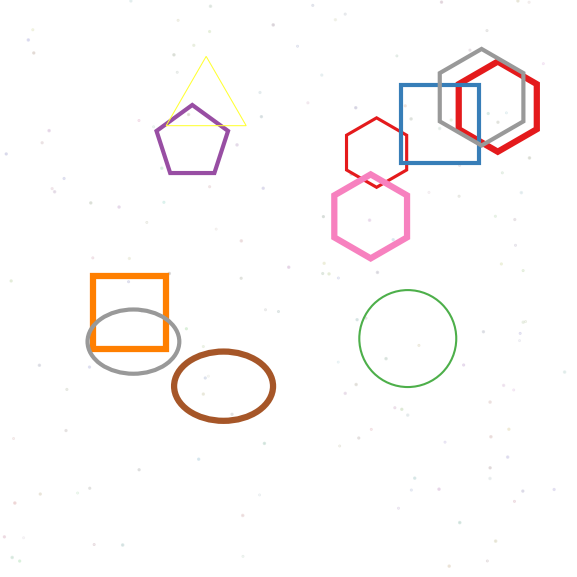[{"shape": "hexagon", "thickness": 3, "radius": 0.39, "center": [0.862, 0.814]}, {"shape": "hexagon", "thickness": 1.5, "radius": 0.3, "center": [0.652, 0.735]}, {"shape": "square", "thickness": 2, "radius": 0.34, "center": [0.762, 0.784]}, {"shape": "circle", "thickness": 1, "radius": 0.42, "center": [0.706, 0.413]}, {"shape": "pentagon", "thickness": 2, "radius": 0.33, "center": [0.333, 0.752]}, {"shape": "square", "thickness": 3, "radius": 0.31, "center": [0.224, 0.457]}, {"shape": "triangle", "thickness": 0.5, "radius": 0.4, "center": [0.357, 0.822]}, {"shape": "oval", "thickness": 3, "radius": 0.43, "center": [0.387, 0.33]}, {"shape": "hexagon", "thickness": 3, "radius": 0.36, "center": [0.642, 0.624]}, {"shape": "hexagon", "thickness": 2, "radius": 0.42, "center": [0.834, 0.831]}, {"shape": "oval", "thickness": 2, "radius": 0.4, "center": [0.231, 0.408]}]